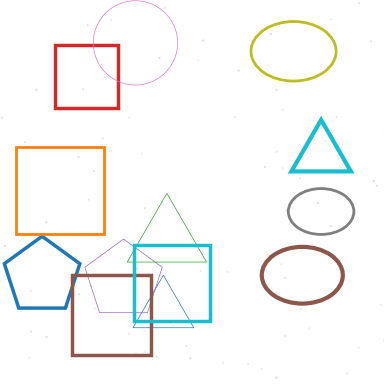[{"shape": "triangle", "thickness": 0.5, "radius": 0.46, "center": [0.424, 0.194]}, {"shape": "pentagon", "thickness": 2.5, "radius": 0.52, "center": [0.109, 0.283]}, {"shape": "square", "thickness": 2, "radius": 0.57, "center": [0.156, 0.506]}, {"shape": "triangle", "thickness": 0.5, "radius": 0.59, "center": [0.433, 0.379]}, {"shape": "square", "thickness": 2.5, "radius": 0.41, "center": [0.224, 0.801]}, {"shape": "pentagon", "thickness": 0.5, "radius": 0.53, "center": [0.321, 0.273]}, {"shape": "oval", "thickness": 3, "radius": 0.53, "center": [0.785, 0.285]}, {"shape": "square", "thickness": 2.5, "radius": 0.51, "center": [0.29, 0.182]}, {"shape": "circle", "thickness": 0.5, "radius": 0.55, "center": [0.352, 0.889]}, {"shape": "oval", "thickness": 2, "radius": 0.43, "center": [0.834, 0.451]}, {"shape": "oval", "thickness": 2, "radius": 0.55, "center": [0.762, 0.867]}, {"shape": "triangle", "thickness": 3, "radius": 0.45, "center": [0.834, 0.599]}, {"shape": "square", "thickness": 2.5, "radius": 0.49, "center": [0.447, 0.265]}]